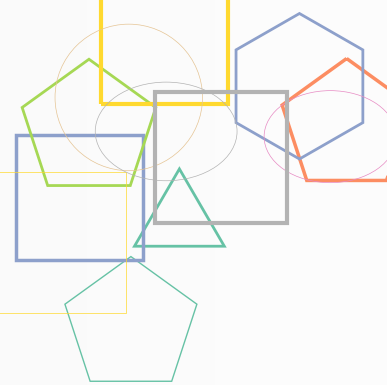[{"shape": "pentagon", "thickness": 1, "radius": 0.9, "center": [0.338, 0.155]}, {"shape": "triangle", "thickness": 2, "radius": 0.67, "center": [0.463, 0.427]}, {"shape": "pentagon", "thickness": 2.5, "radius": 0.88, "center": [0.895, 0.673]}, {"shape": "hexagon", "thickness": 2, "radius": 0.94, "center": [0.773, 0.776]}, {"shape": "square", "thickness": 2.5, "radius": 0.81, "center": [0.205, 0.487]}, {"shape": "oval", "thickness": 0.5, "radius": 0.85, "center": [0.852, 0.645]}, {"shape": "pentagon", "thickness": 2, "radius": 0.91, "center": [0.23, 0.665]}, {"shape": "square", "thickness": 0.5, "radius": 0.91, "center": [0.143, 0.37]}, {"shape": "square", "thickness": 3, "radius": 0.82, "center": [0.425, 0.893]}, {"shape": "circle", "thickness": 0.5, "radius": 0.95, "center": [0.332, 0.747]}, {"shape": "oval", "thickness": 0.5, "radius": 0.91, "center": [0.429, 0.659]}, {"shape": "square", "thickness": 3, "radius": 0.85, "center": [0.57, 0.591]}]